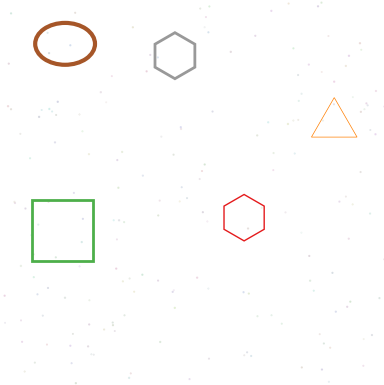[{"shape": "hexagon", "thickness": 1, "radius": 0.3, "center": [0.634, 0.435]}, {"shape": "square", "thickness": 2, "radius": 0.4, "center": [0.162, 0.401]}, {"shape": "triangle", "thickness": 0.5, "radius": 0.34, "center": [0.868, 0.678]}, {"shape": "oval", "thickness": 3, "radius": 0.39, "center": [0.169, 0.886]}, {"shape": "hexagon", "thickness": 2, "radius": 0.3, "center": [0.454, 0.855]}]